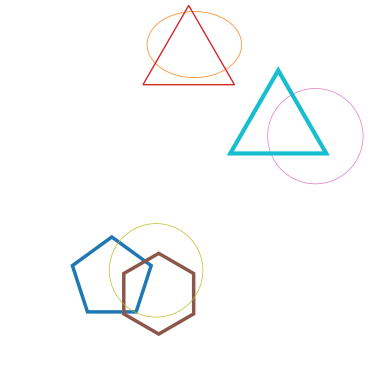[{"shape": "pentagon", "thickness": 2.5, "radius": 0.54, "center": [0.29, 0.277]}, {"shape": "oval", "thickness": 0.5, "radius": 0.61, "center": [0.505, 0.884]}, {"shape": "triangle", "thickness": 1, "radius": 0.69, "center": [0.49, 0.849]}, {"shape": "hexagon", "thickness": 2.5, "radius": 0.52, "center": [0.412, 0.237]}, {"shape": "circle", "thickness": 0.5, "radius": 0.62, "center": [0.819, 0.646]}, {"shape": "circle", "thickness": 0.5, "radius": 0.61, "center": [0.405, 0.298]}, {"shape": "triangle", "thickness": 3, "radius": 0.72, "center": [0.723, 0.673]}]